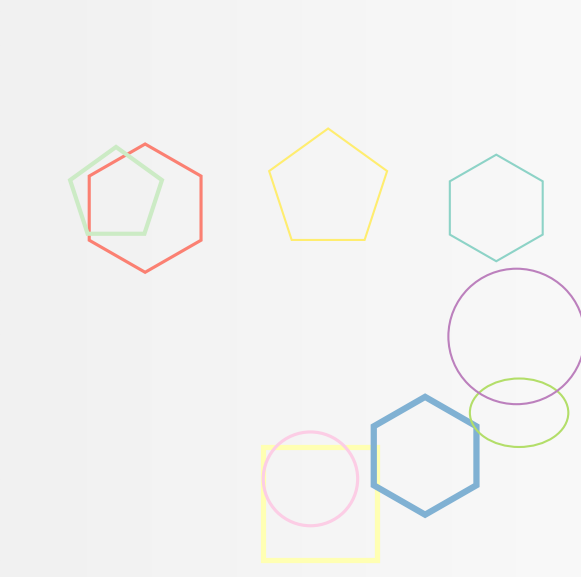[{"shape": "hexagon", "thickness": 1, "radius": 0.46, "center": [0.854, 0.639]}, {"shape": "square", "thickness": 2.5, "radius": 0.49, "center": [0.551, 0.127]}, {"shape": "hexagon", "thickness": 1.5, "radius": 0.56, "center": [0.25, 0.639]}, {"shape": "hexagon", "thickness": 3, "radius": 0.51, "center": [0.731, 0.21]}, {"shape": "oval", "thickness": 1, "radius": 0.42, "center": [0.893, 0.284]}, {"shape": "circle", "thickness": 1.5, "radius": 0.41, "center": [0.534, 0.17]}, {"shape": "circle", "thickness": 1, "radius": 0.59, "center": [0.889, 0.417]}, {"shape": "pentagon", "thickness": 2, "radius": 0.42, "center": [0.2, 0.662]}, {"shape": "pentagon", "thickness": 1, "radius": 0.53, "center": [0.565, 0.67]}]